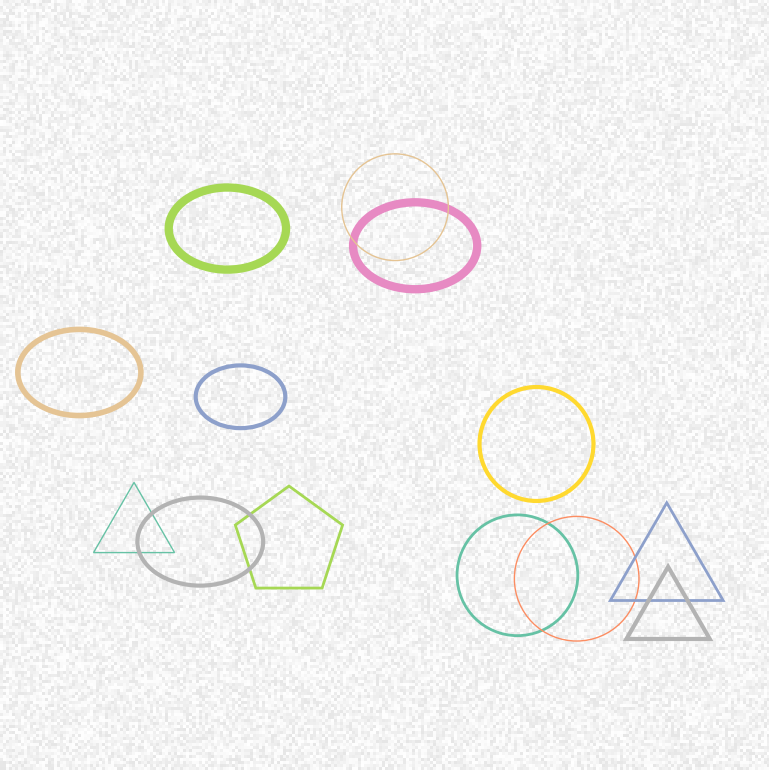[{"shape": "triangle", "thickness": 0.5, "radius": 0.3, "center": [0.174, 0.313]}, {"shape": "circle", "thickness": 1, "radius": 0.39, "center": [0.672, 0.253]}, {"shape": "circle", "thickness": 0.5, "radius": 0.4, "center": [0.749, 0.248]}, {"shape": "triangle", "thickness": 1, "radius": 0.42, "center": [0.866, 0.262]}, {"shape": "oval", "thickness": 1.5, "radius": 0.29, "center": [0.312, 0.485]}, {"shape": "oval", "thickness": 3, "radius": 0.4, "center": [0.539, 0.681]}, {"shape": "pentagon", "thickness": 1, "radius": 0.37, "center": [0.375, 0.296]}, {"shape": "oval", "thickness": 3, "radius": 0.38, "center": [0.295, 0.703]}, {"shape": "circle", "thickness": 1.5, "radius": 0.37, "center": [0.697, 0.423]}, {"shape": "circle", "thickness": 0.5, "radius": 0.35, "center": [0.513, 0.731]}, {"shape": "oval", "thickness": 2, "radius": 0.4, "center": [0.103, 0.516]}, {"shape": "oval", "thickness": 1.5, "radius": 0.41, "center": [0.26, 0.297]}, {"shape": "triangle", "thickness": 1.5, "radius": 0.31, "center": [0.868, 0.201]}]